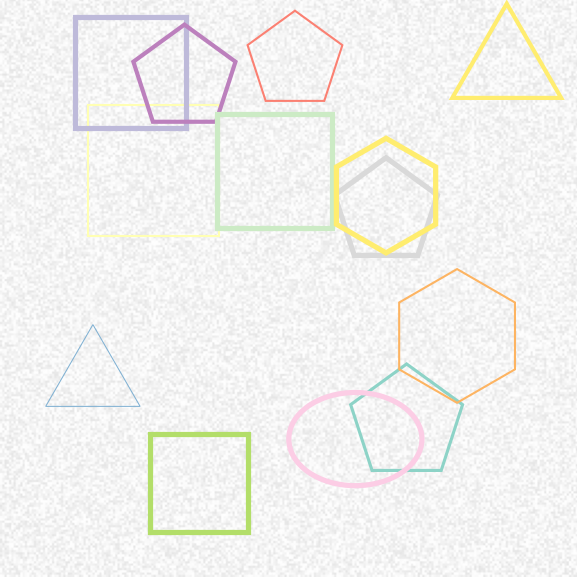[{"shape": "pentagon", "thickness": 1.5, "radius": 0.51, "center": [0.704, 0.267]}, {"shape": "square", "thickness": 1, "radius": 0.56, "center": [0.266, 0.704]}, {"shape": "square", "thickness": 2.5, "radius": 0.48, "center": [0.226, 0.874]}, {"shape": "pentagon", "thickness": 1, "radius": 0.43, "center": [0.511, 0.894]}, {"shape": "triangle", "thickness": 0.5, "radius": 0.47, "center": [0.161, 0.343]}, {"shape": "hexagon", "thickness": 1, "radius": 0.58, "center": [0.791, 0.417]}, {"shape": "square", "thickness": 2.5, "radius": 0.42, "center": [0.345, 0.163]}, {"shape": "oval", "thickness": 2.5, "radius": 0.58, "center": [0.615, 0.239]}, {"shape": "pentagon", "thickness": 2.5, "radius": 0.47, "center": [0.668, 0.633]}, {"shape": "pentagon", "thickness": 2, "radius": 0.46, "center": [0.319, 0.864]}, {"shape": "square", "thickness": 2.5, "radius": 0.5, "center": [0.475, 0.703]}, {"shape": "triangle", "thickness": 2, "radius": 0.54, "center": [0.877, 0.884]}, {"shape": "hexagon", "thickness": 2.5, "radius": 0.5, "center": [0.668, 0.66]}]